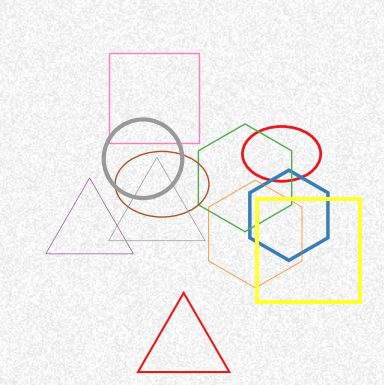[{"shape": "triangle", "thickness": 1.5, "radius": 0.69, "center": [0.477, 0.102]}, {"shape": "oval", "thickness": 2, "radius": 0.51, "center": [0.731, 0.6]}, {"shape": "hexagon", "thickness": 2.5, "radius": 0.59, "center": [0.75, 0.441]}, {"shape": "hexagon", "thickness": 1, "radius": 0.7, "center": [0.636, 0.538]}, {"shape": "triangle", "thickness": 0.5, "radius": 0.66, "center": [0.233, 0.406]}, {"shape": "hexagon", "thickness": 0.5, "radius": 0.7, "center": [0.663, 0.392]}, {"shape": "square", "thickness": 3, "radius": 0.67, "center": [0.802, 0.349]}, {"shape": "oval", "thickness": 1, "radius": 0.61, "center": [0.421, 0.521]}, {"shape": "square", "thickness": 1, "radius": 0.58, "center": [0.401, 0.746]}, {"shape": "circle", "thickness": 3, "radius": 0.51, "center": [0.371, 0.588]}, {"shape": "triangle", "thickness": 0.5, "radius": 0.72, "center": [0.407, 0.447]}]